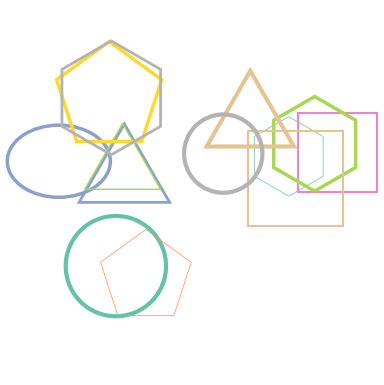[{"shape": "hexagon", "thickness": 0.5, "radius": 0.52, "center": [0.75, 0.594]}, {"shape": "circle", "thickness": 3, "radius": 0.65, "center": [0.301, 0.309]}, {"shape": "pentagon", "thickness": 0.5, "radius": 0.62, "center": [0.379, 0.28]}, {"shape": "oval", "thickness": 2.5, "radius": 0.67, "center": [0.153, 0.581]}, {"shape": "triangle", "thickness": 2, "radius": 0.68, "center": [0.323, 0.542]}, {"shape": "square", "thickness": 1.5, "radius": 0.51, "center": [0.876, 0.605]}, {"shape": "triangle", "thickness": 1, "radius": 0.57, "center": [0.319, 0.565]}, {"shape": "hexagon", "thickness": 2.5, "radius": 0.61, "center": [0.817, 0.626]}, {"shape": "pentagon", "thickness": 2.5, "radius": 0.72, "center": [0.284, 0.748]}, {"shape": "triangle", "thickness": 3, "radius": 0.65, "center": [0.65, 0.685]}, {"shape": "square", "thickness": 1.5, "radius": 0.62, "center": [0.768, 0.536]}, {"shape": "circle", "thickness": 3, "radius": 0.51, "center": [0.58, 0.601]}, {"shape": "hexagon", "thickness": 2, "radius": 0.74, "center": [0.289, 0.746]}]